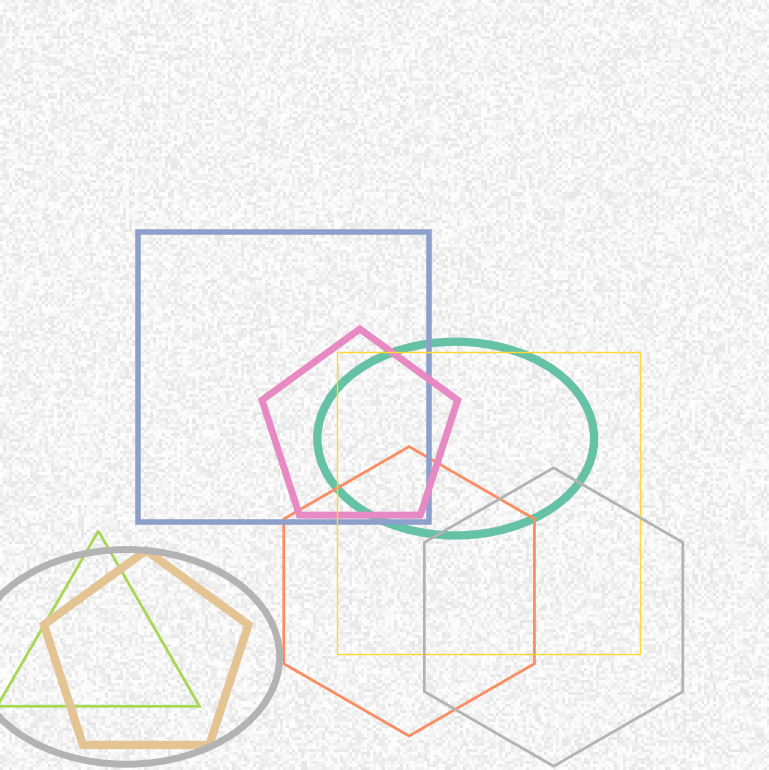[{"shape": "oval", "thickness": 3, "radius": 0.9, "center": [0.592, 0.43]}, {"shape": "hexagon", "thickness": 1, "radius": 0.94, "center": [0.531, 0.232]}, {"shape": "square", "thickness": 2, "radius": 0.94, "center": [0.368, 0.51]}, {"shape": "pentagon", "thickness": 2.5, "radius": 0.67, "center": [0.467, 0.439]}, {"shape": "triangle", "thickness": 1, "radius": 0.76, "center": [0.128, 0.159]}, {"shape": "square", "thickness": 0.5, "radius": 0.98, "center": [0.634, 0.347]}, {"shape": "pentagon", "thickness": 3, "radius": 0.7, "center": [0.19, 0.145]}, {"shape": "oval", "thickness": 2.5, "radius": 1.0, "center": [0.164, 0.147]}, {"shape": "hexagon", "thickness": 1, "radius": 0.97, "center": [0.719, 0.199]}]